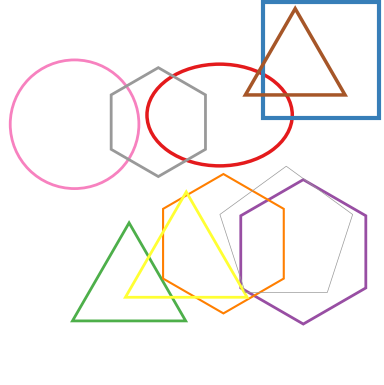[{"shape": "oval", "thickness": 2.5, "radius": 0.94, "center": [0.57, 0.701]}, {"shape": "square", "thickness": 3, "radius": 0.75, "center": [0.834, 0.844]}, {"shape": "triangle", "thickness": 2, "radius": 0.85, "center": [0.335, 0.251]}, {"shape": "hexagon", "thickness": 2, "radius": 0.94, "center": [0.788, 0.346]}, {"shape": "hexagon", "thickness": 1.5, "radius": 0.9, "center": [0.58, 0.367]}, {"shape": "triangle", "thickness": 2, "radius": 0.91, "center": [0.484, 0.319]}, {"shape": "triangle", "thickness": 2.5, "radius": 0.75, "center": [0.767, 0.828]}, {"shape": "circle", "thickness": 2, "radius": 0.84, "center": [0.194, 0.677]}, {"shape": "pentagon", "thickness": 0.5, "radius": 0.91, "center": [0.744, 0.387]}, {"shape": "hexagon", "thickness": 2, "radius": 0.71, "center": [0.411, 0.683]}]